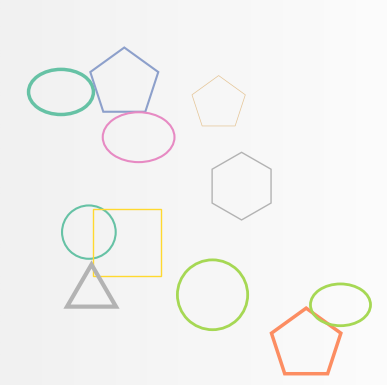[{"shape": "circle", "thickness": 1.5, "radius": 0.35, "center": [0.229, 0.397]}, {"shape": "oval", "thickness": 2.5, "radius": 0.42, "center": [0.157, 0.761]}, {"shape": "pentagon", "thickness": 2.5, "radius": 0.47, "center": [0.79, 0.105]}, {"shape": "pentagon", "thickness": 1.5, "radius": 0.46, "center": [0.321, 0.784]}, {"shape": "oval", "thickness": 1.5, "radius": 0.46, "center": [0.358, 0.644]}, {"shape": "circle", "thickness": 2, "radius": 0.45, "center": [0.548, 0.234]}, {"shape": "oval", "thickness": 2, "radius": 0.39, "center": [0.879, 0.208]}, {"shape": "square", "thickness": 1, "radius": 0.44, "center": [0.327, 0.371]}, {"shape": "pentagon", "thickness": 0.5, "radius": 0.36, "center": [0.564, 0.731]}, {"shape": "hexagon", "thickness": 1, "radius": 0.44, "center": [0.623, 0.517]}, {"shape": "triangle", "thickness": 3, "radius": 0.36, "center": [0.236, 0.24]}]